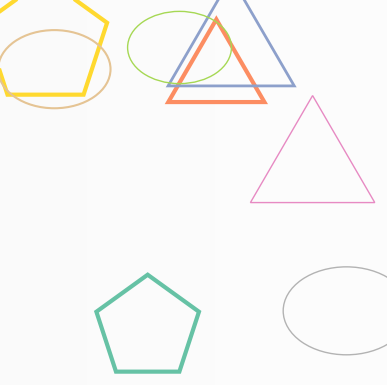[{"shape": "pentagon", "thickness": 3, "radius": 0.7, "center": [0.381, 0.147]}, {"shape": "triangle", "thickness": 3, "radius": 0.72, "center": [0.558, 0.806]}, {"shape": "triangle", "thickness": 2, "radius": 0.94, "center": [0.597, 0.871]}, {"shape": "triangle", "thickness": 1, "radius": 0.93, "center": [0.807, 0.566]}, {"shape": "oval", "thickness": 1, "radius": 0.67, "center": [0.463, 0.877]}, {"shape": "pentagon", "thickness": 3, "radius": 0.84, "center": [0.118, 0.889]}, {"shape": "oval", "thickness": 1.5, "radius": 0.73, "center": [0.14, 0.82]}, {"shape": "oval", "thickness": 1, "radius": 0.82, "center": [0.894, 0.193]}]